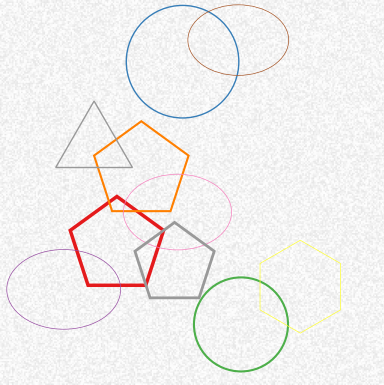[{"shape": "pentagon", "thickness": 2.5, "radius": 0.64, "center": [0.304, 0.362]}, {"shape": "circle", "thickness": 1, "radius": 0.73, "center": [0.474, 0.84]}, {"shape": "circle", "thickness": 1.5, "radius": 0.61, "center": [0.626, 0.157]}, {"shape": "oval", "thickness": 0.5, "radius": 0.74, "center": [0.165, 0.248]}, {"shape": "pentagon", "thickness": 1.5, "radius": 0.65, "center": [0.367, 0.556]}, {"shape": "hexagon", "thickness": 0.5, "radius": 0.6, "center": [0.78, 0.255]}, {"shape": "oval", "thickness": 0.5, "radius": 0.65, "center": [0.619, 0.896]}, {"shape": "oval", "thickness": 0.5, "radius": 0.7, "center": [0.461, 0.449]}, {"shape": "triangle", "thickness": 1, "radius": 0.58, "center": [0.244, 0.622]}, {"shape": "pentagon", "thickness": 2, "radius": 0.54, "center": [0.453, 0.314]}]